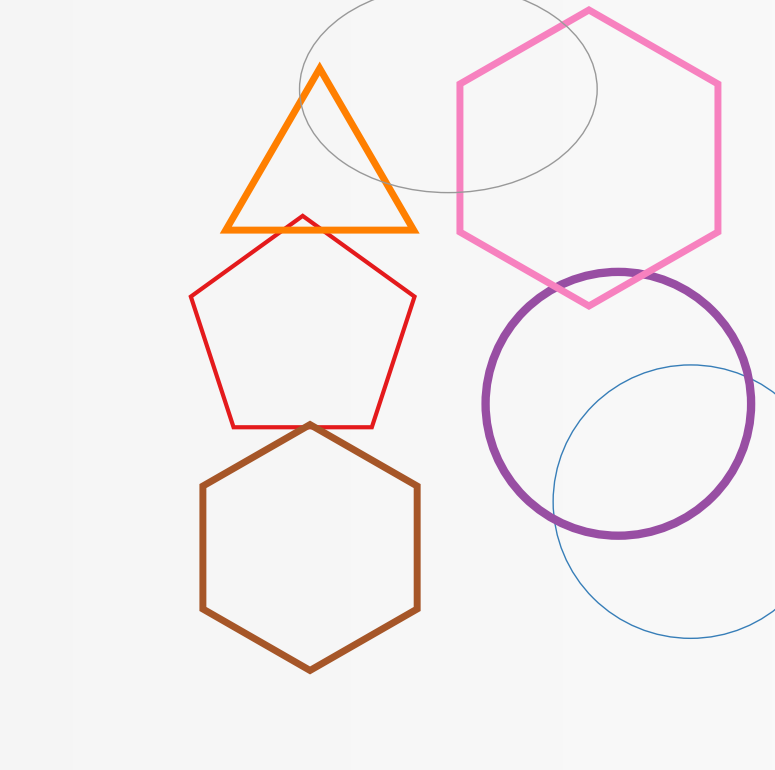[{"shape": "pentagon", "thickness": 1.5, "radius": 0.76, "center": [0.391, 0.568]}, {"shape": "circle", "thickness": 0.5, "radius": 0.89, "center": [0.891, 0.349]}, {"shape": "circle", "thickness": 3, "radius": 0.86, "center": [0.798, 0.476]}, {"shape": "triangle", "thickness": 2.5, "radius": 0.7, "center": [0.413, 0.771]}, {"shape": "hexagon", "thickness": 2.5, "radius": 0.8, "center": [0.4, 0.289]}, {"shape": "hexagon", "thickness": 2.5, "radius": 0.96, "center": [0.76, 0.795]}, {"shape": "oval", "thickness": 0.5, "radius": 0.96, "center": [0.579, 0.884]}]